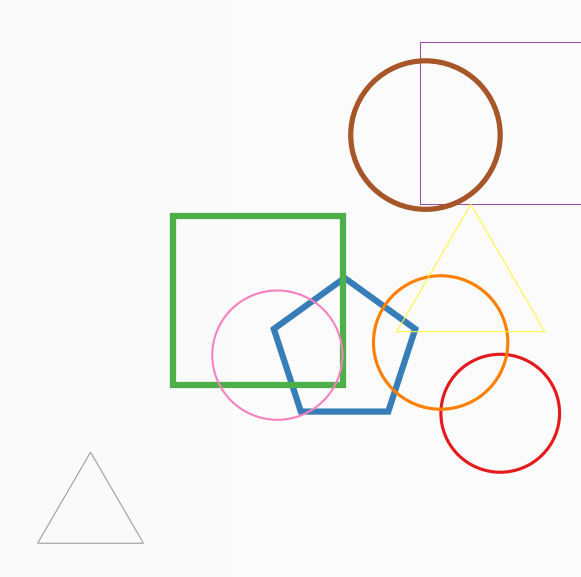[{"shape": "circle", "thickness": 1.5, "radius": 0.51, "center": [0.861, 0.284]}, {"shape": "pentagon", "thickness": 3, "radius": 0.64, "center": [0.593, 0.39]}, {"shape": "square", "thickness": 3, "radius": 0.73, "center": [0.444, 0.479]}, {"shape": "square", "thickness": 0.5, "radius": 0.7, "center": [0.863, 0.786]}, {"shape": "circle", "thickness": 1.5, "radius": 0.58, "center": [0.758, 0.406]}, {"shape": "triangle", "thickness": 0.5, "radius": 0.74, "center": [0.81, 0.498]}, {"shape": "circle", "thickness": 2.5, "radius": 0.64, "center": [0.732, 0.765]}, {"shape": "circle", "thickness": 1, "radius": 0.56, "center": [0.477, 0.384]}, {"shape": "triangle", "thickness": 0.5, "radius": 0.53, "center": [0.156, 0.111]}]